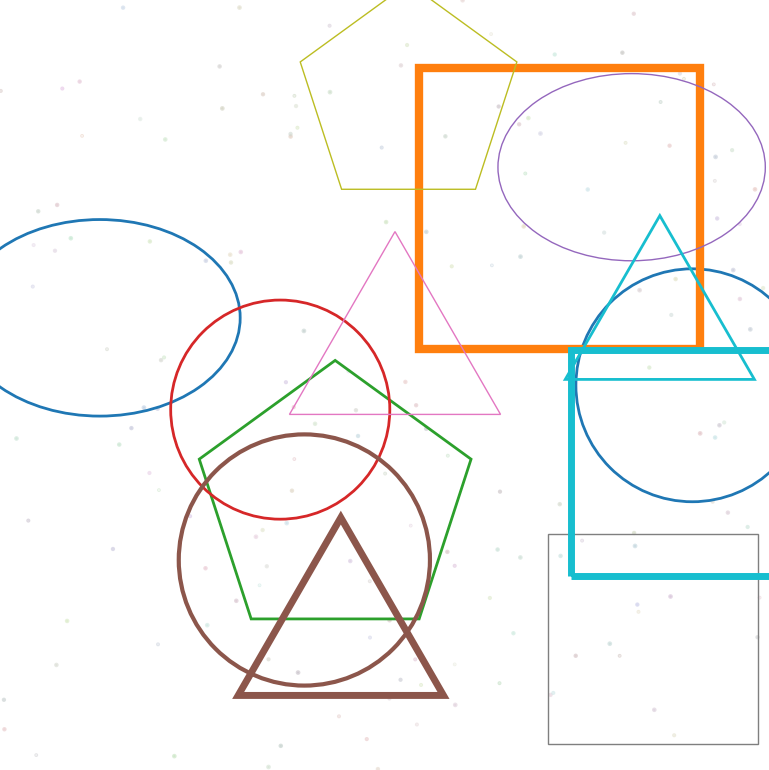[{"shape": "oval", "thickness": 1, "radius": 0.91, "center": [0.13, 0.587]}, {"shape": "circle", "thickness": 1, "radius": 0.76, "center": [0.899, 0.5]}, {"shape": "square", "thickness": 3, "radius": 0.91, "center": [0.727, 0.729]}, {"shape": "pentagon", "thickness": 1, "radius": 0.93, "center": [0.435, 0.346]}, {"shape": "circle", "thickness": 1, "radius": 0.71, "center": [0.364, 0.468]}, {"shape": "oval", "thickness": 0.5, "radius": 0.87, "center": [0.82, 0.783]}, {"shape": "circle", "thickness": 1.5, "radius": 0.82, "center": [0.395, 0.273]}, {"shape": "triangle", "thickness": 2.5, "radius": 0.77, "center": [0.443, 0.174]}, {"shape": "triangle", "thickness": 0.5, "radius": 0.79, "center": [0.513, 0.541]}, {"shape": "square", "thickness": 0.5, "radius": 0.68, "center": [0.848, 0.17]}, {"shape": "pentagon", "thickness": 0.5, "radius": 0.74, "center": [0.531, 0.874]}, {"shape": "triangle", "thickness": 1, "radius": 0.71, "center": [0.857, 0.578]}, {"shape": "square", "thickness": 2.5, "radius": 0.73, "center": [0.888, 0.398]}]